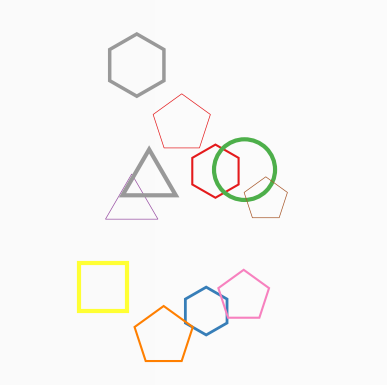[{"shape": "pentagon", "thickness": 0.5, "radius": 0.39, "center": [0.469, 0.679]}, {"shape": "hexagon", "thickness": 1.5, "radius": 0.34, "center": [0.556, 0.555]}, {"shape": "hexagon", "thickness": 2, "radius": 0.31, "center": [0.532, 0.192]}, {"shape": "circle", "thickness": 3, "radius": 0.39, "center": [0.631, 0.559]}, {"shape": "triangle", "thickness": 0.5, "radius": 0.39, "center": [0.34, 0.47]}, {"shape": "pentagon", "thickness": 1.5, "radius": 0.39, "center": [0.422, 0.126]}, {"shape": "square", "thickness": 3, "radius": 0.31, "center": [0.266, 0.254]}, {"shape": "pentagon", "thickness": 0.5, "radius": 0.29, "center": [0.686, 0.482]}, {"shape": "pentagon", "thickness": 1.5, "radius": 0.34, "center": [0.629, 0.23]}, {"shape": "triangle", "thickness": 3, "radius": 0.4, "center": [0.385, 0.532]}, {"shape": "hexagon", "thickness": 2.5, "radius": 0.4, "center": [0.353, 0.831]}]